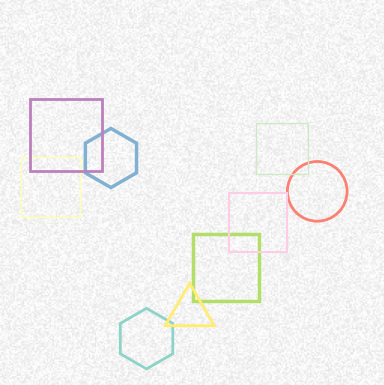[{"shape": "hexagon", "thickness": 2, "radius": 0.39, "center": [0.381, 0.12]}, {"shape": "square", "thickness": 1, "radius": 0.39, "center": [0.132, 0.515]}, {"shape": "circle", "thickness": 2, "radius": 0.39, "center": [0.824, 0.503]}, {"shape": "hexagon", "thickness": 2.5, "radius": 0.38, "center": [0.288, 0.59]}, {"shape": "square", "thickness": 2.5, "radius": 0.43, "center": [0.587, 0.305]}, {"shape": "square", "thickness": 1.5, "radius": 0.38, "center": [0.67, 0.422]}, {"shape": "square", "thickness": 2, "radius": 0.47, "center": [0.172, 0.649]}, {"shape": "square", "thickness": 1, "radius": 0.33, "center": [0.732, 0.614]}, {"shape": "triangle", "thickness": 2, "radius": 0.37, "center": [0.493, 0.191]}]